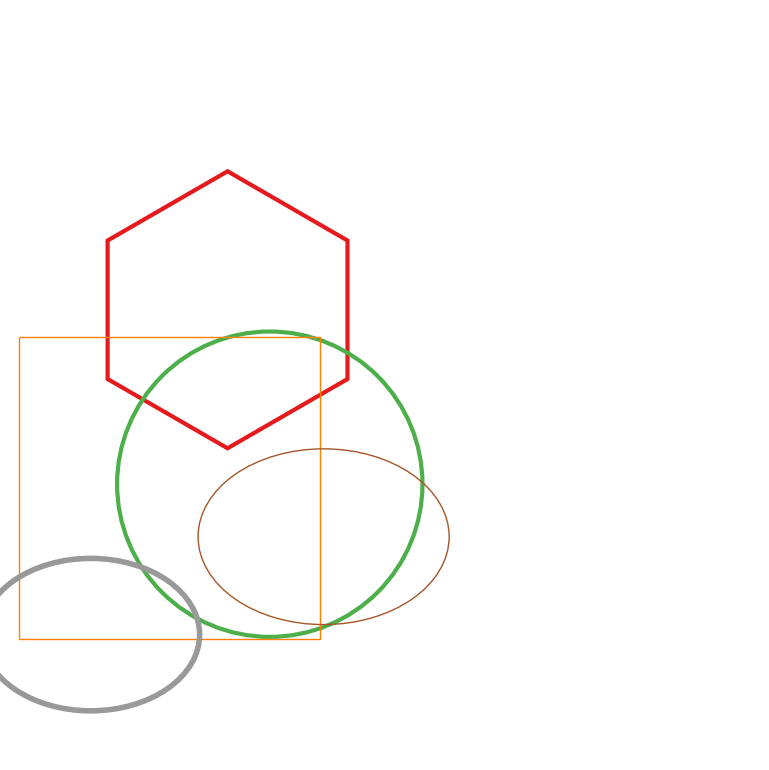[{"shape": "hexagon", "thickness": 1.5, "radius": 0.9, "center": [0.296, 0.598]}, {"shape": "circle", "thickness": 1.5, "radius": 0.99, "center": [0.35, 0.371]}, {"shape": "square", "thickness": 0.5, "radius": 0.98, "center": [0.22, 0.366]}, {"shape": "oval", "thickness": 0.5, "radius": 0.82, "center": [0.42, 0.303]}, {"shape": "oval", "thickness": 2, "radius": 0.71, "center": [0.118, 0.176]}]